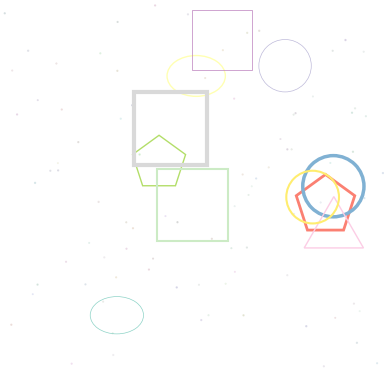[{"shape": "oval", "thickness": 0.5, "radius": 0.35, "center": [0.304, 0.181]}, {"shape": "oval", "thickness": 1, "radius": 0.38, "center": [0.51, 0.803]}, {"shape": "circle", "thickness": 0.5, "radius": 0.34, "center": [0.74, 0.829]}, {"shape": "pentagon", "thickness": 2, "radius": 0.4, "center": [0.845, 0.467]}, {"shape": "circle", "thickness": 2.5, "radius": 0.4, "center": [0.866, 0.516]}, {"shape": "pentagon", "thickness": 1, "radius": 0.36, "center": [0.413, 0.576]}, {"shape": "triangle", "thickness": 1, "radius": 0.44, "center": [0.867, 0.4]}, {"shape": "square", "thickness": 3, "radius": 0.47, "center": [0.443, 0.666]}, {"shape": "square", "thickness": 0.5, "radius": 0.39, "center": [0.576, 0.896]}, {"shape": "square", "thickness": 1.5, "radius": 0.47, "center": [0.5, 0.468]}, {"shape": "circle", "thickness": 1.5, "radius": 0.34, "center": [0.812, 0.488]}]